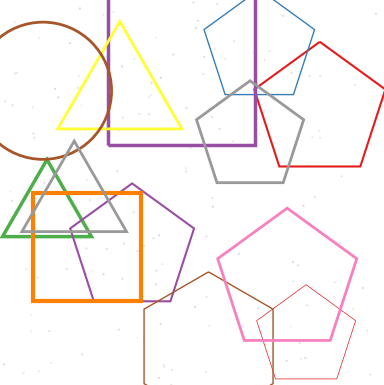[{"shape": "pentagon", "thickness": 1.5, "radius": 0.9, "center": [0.831, 0.712]}, {"shape": "pentagon", "thickness": 0.5, "radius": 0.68, "center": [0.795, 0.125]}, {"shape": "pentagon", "thickness": 1, "radius": 0.75, "center": [0.674, 0.876]}, {"shape": "triangle", "thickness": 2.5, "radius": 0.67, "center": [0.122, 0.452]}, {"shape": "square", "thickness": 2.5, "radius": 0.95, "center": [0.471, 0.814]}, {"shape": "pentagon", "thickness": 1.5, "radius": 0.85, "center": [0.343, 0.354]}, {"shape": "square", "thickness": 3, "radius": 0.7, "center": [0.227, 0.358]}, {"shape": "triangle", "thickness": 2, "radius": 0.93, "center": [0.311, 0.758]}, {"shape": "circle", "thickness": 2, "radius": 0.89, "center": [0.112, 0.764]}, {"shape": "hexagon", "thickness": 1, "radius": 0.97, "center": [0.542, 0.1]}, {"shape": "pentagon", "thickness": 2, "radius": 0.95, "center": [0.746, 0.269]}, {"shape": "pentagon", "thickness": 2, "radius": 0.73, "center": [0.65, 0.644]}, {"shape": "triangle", "thickness": 2, "radius": 0.78, "center": [0.193, 0.477]}]